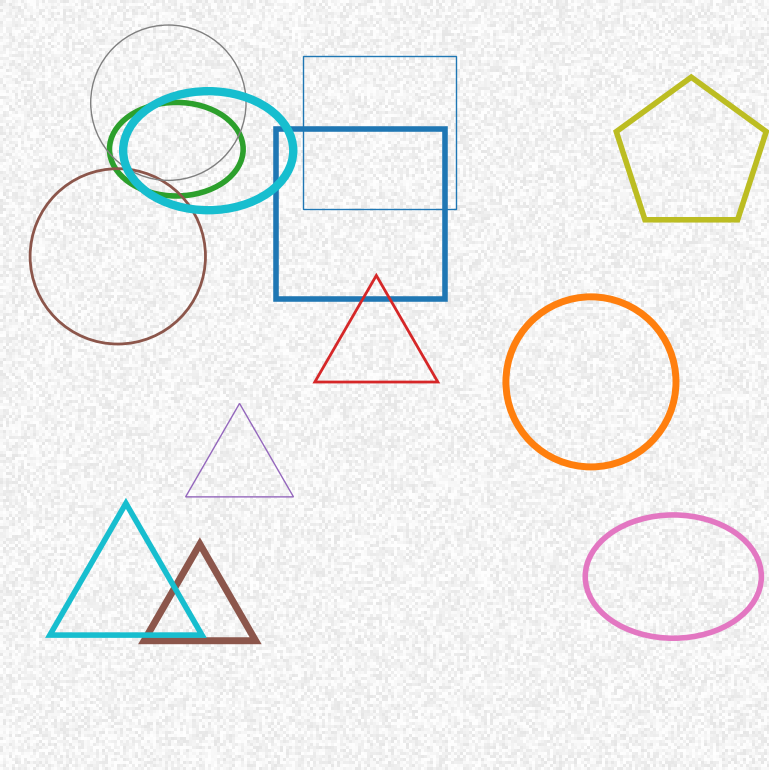[{"shape": "square", "thickness": 0.5, "radius": 0.49, "center": [0.493, 0.828]}, {"shape": "square", "thickness": 2, "radius": 0.55, "center": [0.468, 0.722]}, {"shape": "circle", "thickness": 2.5, "radius": 0.55, "center": [0.767, 0.504]}, {"shape": "oval", "thickness": 2, "radius": 0.43, "center": [0.229, 0.806]}, {"shape": "triangle", "thickness": 1, "radius": 0.46, "center": [0.489, 0.55]}, {"shape": "triangle", "thickness": 0.5, "radius": 0.4, "center": [0.311, 0.395]}, {"shape": "triangle", "thickness": 2.5, "radius": 0.42, "center": [0.26, 0.21]}, {"shape": "circle", "thickness": 1, "radius": 0.57, "center": [0.153, 0.667]}, {"shape": "oval", "thickness": 2, "radius": 0.57, "center": [0.874, 0.251]}, {"shape": "circle", "thickness": 0.5, "radius": 0.5, "center": [0.219, 0.867]}, {"shape": "pentagon", "thickness": 2, "radius": 0.51, "center": [0.898, 0.797]}, {"shape": "oval", "thickness": 3, "radius": 0.55, "center": [0.27, 0.804]}, {"shape": "triangle", "thickness": 2, "radius": 0.57, "center": [0.164, 0.232]}]